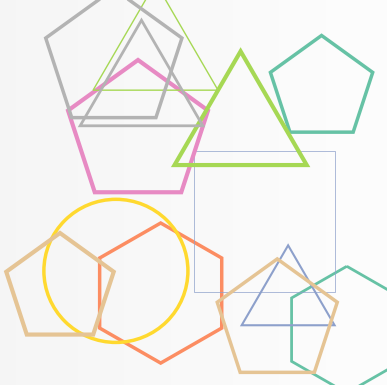[{"shape": "hexagon", "thickness": 2, "radius": 0.82, "center": [0.895, 0.144]}, {"shape": "pentagon", "thickness": 2.5, "radius": 0.69, "center": [0.83, 0.769]}, {"shape": "hexagon", "thickness": 2.5, "radius": 0.91, "center": [0.415, 0.239]}, {"shape": "triangle", "thickness": 1.5, "radius": 0.69, "center": [0.744, 0.224]}, {"shape": "square", "thickness": 0.5, "radius": 0.91, "center": [0.682, 0.425]}, {"shape": "pentagon", "thickness": 3, "radius": 0.95, "center": [0.356, 0.654]}, {"shape": "triangle", "thickness": 3, "radius": 0.98, "center": [0.621, 0.67]}, {"shape": "triangle", "thickness": 1, "radius": 0.93, "center": [0.401, 0.859]}, {"shape": "circle", "thickness": 2.5, "radius": 0.93, "center": [0.299, 0.296]}, {"shape": "pentagon", "thickness": 3, "radius": 0.73, "center": [0.155, 0.249]}, {"shape": "pentagon", "thickness": 2.5, "radius": 0.81, "center": [0.716, 0.165]}, {"shape": "triangle", "thickness": 2, "radius": 0.91, "center": [0.365, 0.765]}, {"shape": "pentagon", "thickness": 2.5, "radius": 0.92, "center": [0.294, 0.844]}]